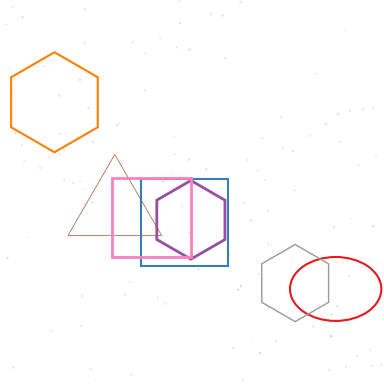[{"shape": "oval", "thickness": 1.5, "radius": 0.59, "center": [0.872, 0.249]}, {"shape": "square", "thickness": 1.5, "radius": 0.56, "center": [0.479, 0.423]}, {"shape": "hexagon", "thickness": 2, "radius": 0.51, "center": [0.496, 0.429]}, {"shape": "hexagon", "thickness": 1.5, "radius": 0.65, "center": [0.141, 0.734]}, {"shape": "triangle", "thickness": 0.5, "radius": 0.7, "center": [0.298, 0.459]}, {"shape": "square", "thickness": 2, "radius": 0.51, "center": [0.394, 0.435]}, {"shape": "hexagon", "thickness": 1, "radius": 0.5, "center": [0.767, 0.265]}]